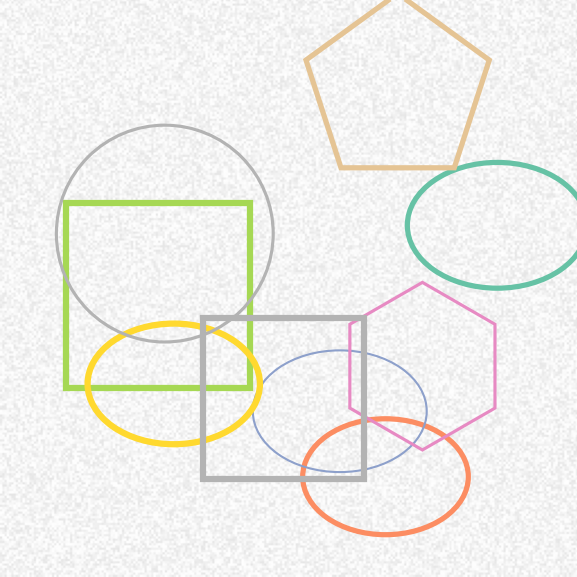[{"shape": "oval", "thickness": 2.5, "radius": 0.78, "center": [0.861, 0.609]}, {"shape": "oval", "thickness": 2.5, "radius": 0.72, "center": [0.668, 0.174]}, {"shape": "oval", "thickness": 1, "radius": 0.75, "center": [0.588, 0.287]}, {"shape": "hexagon", "thickness": 1.5, "radius": 0.73, "center": [0.731, 0.365]}, {"shape": "square", "thickness": 3, "radius": 0.8, "center": [0.273, 0.488]}, {"shape": "oval", "thickness": 3, "radius": 0.75, "center": [0.301, 0.334]}, {"shape": "pentagon", "thickness": 2.5, "radius": 0.83, "center": [0.689, 0.844]}, {"shape": "circle", "thickness": 1.5, "radius": 0.94, "center": [0.285, 0.595]}, {"shape": "square", "thickness": 3, "radius": 0.7, "center": [0.491, 0.308]}]